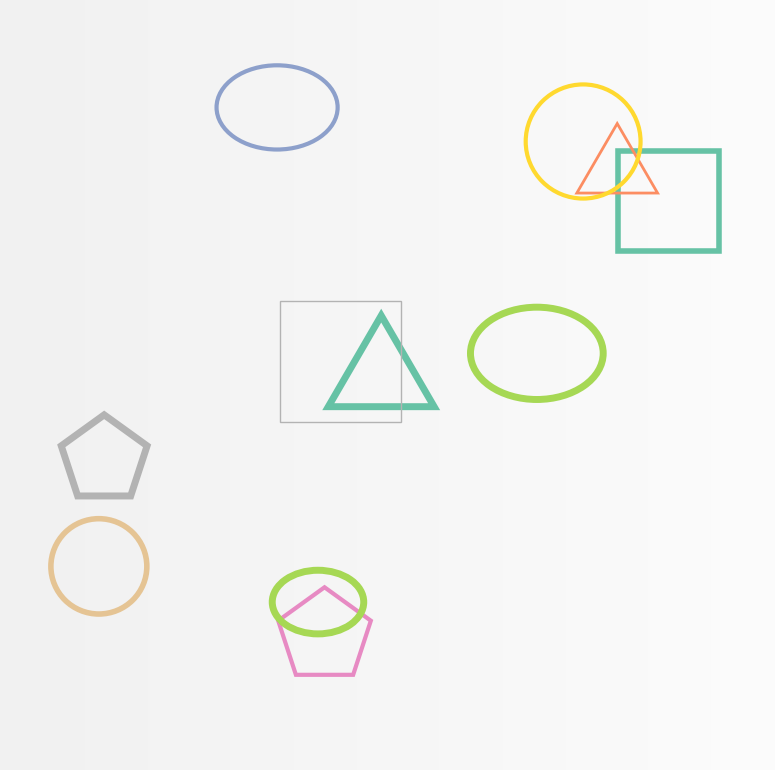[{"shape": "square", "thickness": 2, "radius": 0.33, "center": [0.862, 0.739]}, {"shape": "triangle", "thickness": 2.5, "radius": 0.39, "center": [0.492, 0.511]}, {"shape": "triangle", "thickness": 1, "radius": 0.3, "center": [0.796, 0.779]}, {"shape": "oval", "thickness": 1.5, "radius": 0.39, "center": [0.358, 0.861]}, {"shape": "pentagon", "thickness": 1.5, "radius": 0.31, "center": [0.419, 0.174]}, {"shape": "oval", "thickness": 2.5, "radius": 0.43, "center": [0.693, 0.541]}, {"shape": "oval", "thickness": 2.5, "radius": 0.3, "center": [0.41, 0.218]}, {"shape": "circle", "thickness": 1.5, "radius": 0.37, "center": [0.752, 0.816]}, {"shape": "circle", "thickness": 2, "radius": 0.31, "center": [0.128, 0.264]}, {"shape": "pentagon", "thickness": 2.5, "radius": 0.29, "center": [0.134, 0.403]}, {"shape": "square", "thickness": 0.5, "radius": 0.39, "center": [0.439, 0.53]}]